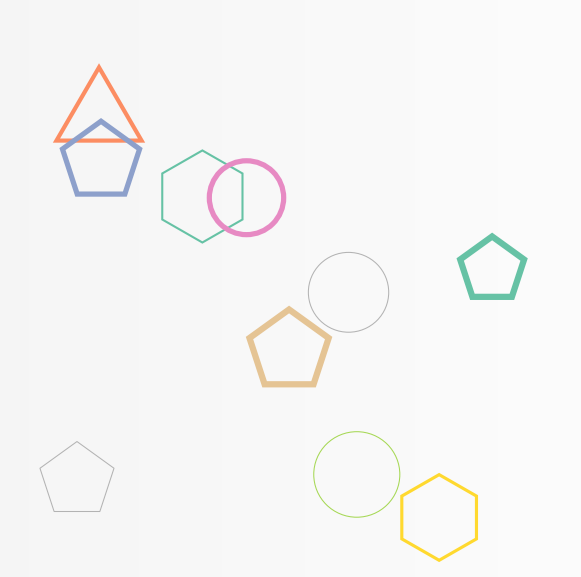[{"shape": "pentagon", "thickness": 3, "radius": 0.29, "center": [0.847, 0.532]}, {"shape": "hexagon", "thickness": 1, "radius": 0.4, "center": [0.348, 0.659]}, {"shape": "triangle", "thickness": 2, "radius": 0.42, "center": [0.17, 0.798]}, {"shape": "pentagon", "thickness": 2.5, "radius": 0.35, "center": [0.174, 0.719]}, {"shape": "circle", "thickness": 2.5, "radius": 0.32, "center": [0.424, 0.657]}, {"shape": "circle", "thickness": 0.5, "radius": 0.37, "center": [0.614, 0.178]}, {"shape": "hexagon", "thickness": 1.5, "radius": 0.37, "center": [0.756, 0.103]}, {"shape": "pentagon", "thickness": 3, "radius": 0.36, "center": [0.497, 0.392]}, {"shape": "circle", "thickness": 0.5, "radius": 0.35, "center": [0.6, 0.493]}, {"shape": "pentagon", "thickness": 0.5, "radius": 0.33, "center": [0.132, 0.168]}]